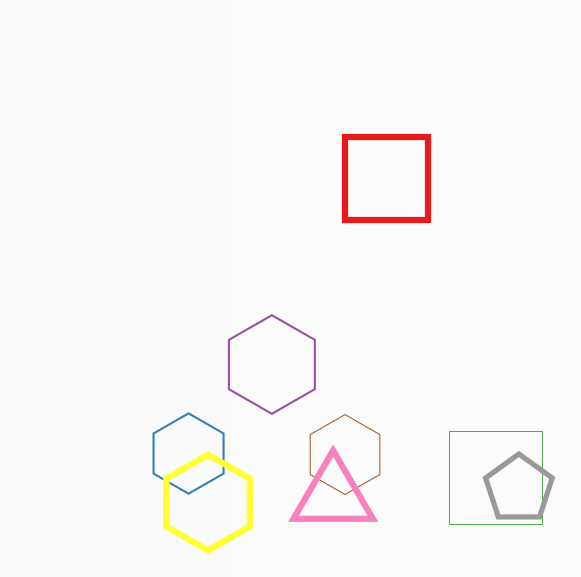[{"shape": "square", "thickness": 3, "radius": 0.36, "center": [0.665, 0.69]}, {"shape": "hexagon", "thickness": 1, "radius": 0.35, "center": [0.324, 0.214]}, {"shape": "square", "thickness": 0.5, "radius": 0.4, "center": [0.853, 0.172]}, {"shape": "hexagon", "thickness": 1, "radius": 0.43, "center": [0.468, 0.368]}, {"shape": "hexagon", "thickness": 3, "radius": 0.41, "center": [0.358, 0.129]}, {"shape": "hexagon", "thickness": 0.5, "radius": 0.35, "center": [0.594, 0.212]}, {"shape": "triangle", "thickness": 3, "radius": 0.39, "center": [0.573, 0.14]}, {"shape": "pentagon", "thickness": 2.5, "radius": 0.3, "center": [0.893, 0.153]}]